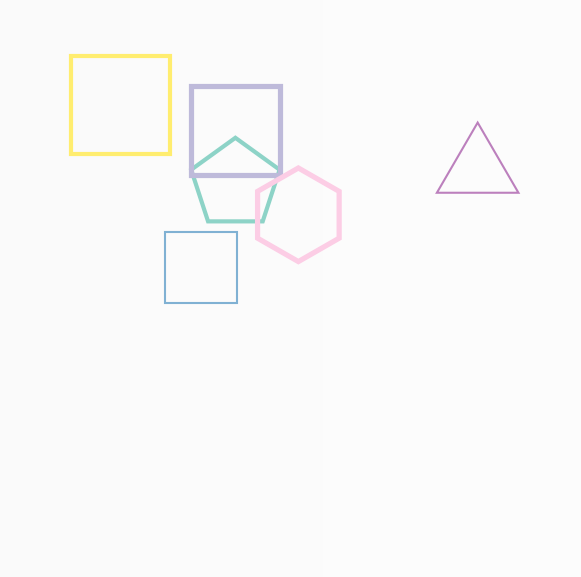[{"shape": "pentagon", "thickness": 2, "radius": 0.4, "center": [0.405, 0.681]}, {"shape": "square", "thickness": 2.5, "radius": 0.38, "center": [0.404, 0.773]}, {"shape": "square", "thickness": 1, "radius": 0.31, "center": [0.346, 0.536]}, {"shape": "hexagon", "thickness": 2.5, "radius": 0.41, "center": [0.513, 0.627]}, {"shape": "triangle", "thickness": 1, "radius": 0.41, "center": [0.822, 0.706]}, {"shape": "square", "thickness": 2, "radius": 0.43, "center": [0.208, 0.818]}]